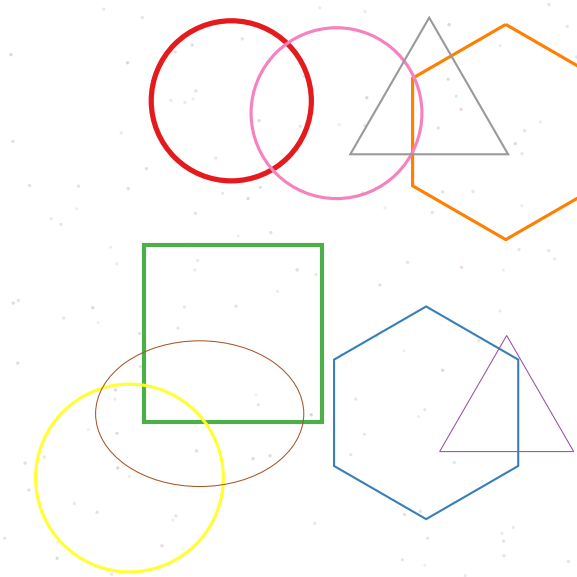[{"shape": "circle", "thickness": 2.5, "radius": 0.69, "center": [0.401, 0.825]}, {"shape": "hexagon", "thickness": 1, "radius": 0.92, "center": [0.738, 0.284]}, {"shape": "square", "thickness": 2, "radius": 0.77, "center": [0.403, 0.422]}, {"shape": "triangle", "thickness": 0.5, "radius": 0.67, "center": [0.877, 0.284]}, {"shape": "hexagon", "thickness": 1.5, "radius": 0.93, "center": [0.876, 0.771]}, {"shape": "circle", "thickness": 1.5, "radius": 0.81, "center": [0.224, 0.171]}, {"shape": "oval", "thickness": 0.5, "radius": 0.9, "center": [0.346, 0.283]}, {"shape": "circle", "thickness": 1.5, "radius": 0.74, "center": [0.583, 0.803]}, {"shape": "triangle", "thickness": 1, "radius": 0.79, "center": [0.743, 0.811]}]